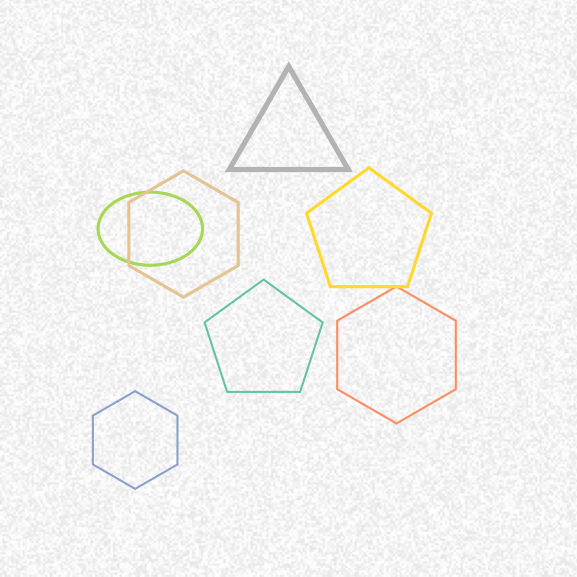[{"shape": "pentagon", "thickness": 1, "radius": 0.54, "center": [0.456, 0.408]}, {"shape": "hexagon", "thickness": 1, "radius": 0.59, "center": [0.687, 0.385]}, {"shape": "hexagon", "thickness": 1, "radius": 0.42, "center": [0.234, 0.237]}, {"shape": "oval", "thickness": 1.5, "radius": 0.45, "center": [0.26, 0.603]}, {"shape": "pentagon", "thickness": 1.5, "radius": 0.57, "center": [0.639, 0.595]}, {"shape": "hexagon", "thickness": 1.5, "radius": 0.55, "center": [0.318, 0.594]}, {"shape": "triangle", "thickness": 2.5, "radius": 0.6, "center": [0.5, 0.765]}]